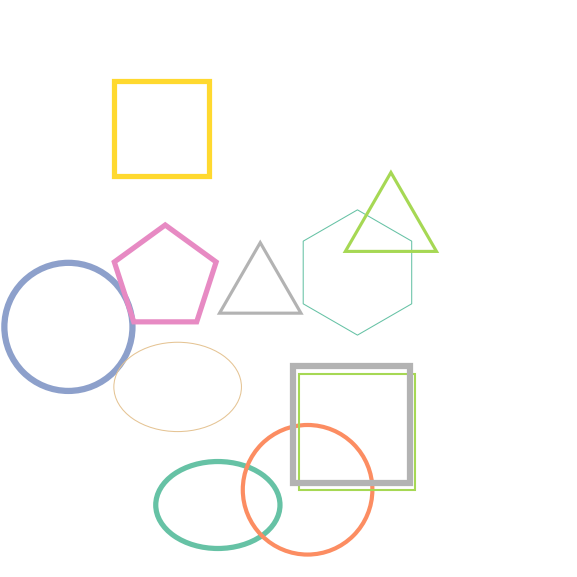[{"shape": "hexagon", "thickness": 0.5, "radius": 0.54, "center": [0.619, 0.527]}, {"shape": "oval", "thickness": 2.5, "radius": 0.54, "center": [0.377, 0.125]}, {"shape": "circle", "thickness": 2, "radius": 0.56, "center": [0.533, 0.151]}, {"shape": "circle", "thickness": 3, "radius": 0.55, "center": [0.118, 0.433]}, {"shape": "pentagon", "thickness": 2.5, "radius": 0.46, "center": [0.286, 0.517]}, {"shape": "triangle", "thickness": 1.5, "radius": 0.46, "center": [0.677, 0.609]}, {"shape": "square", "thickness": 1, "radius": 0.5, "center": [0.619, 0.251]}, {"shape": "square", "thickness": 2.5, "radius": 0.41, "center": [0.28, 0.776]}, {"shape": "oval", "thickness": 0.5, "radius": 0.55, "center": [0.308, 0.329]}, {"shape": "square", "thickness": 3, "radius": 0.51, "center": [0.609, 0.264]}, {"shape": "triangle", "thickness": 1.5, "radius": 0.41, "center": [0.451, 0.498]}]